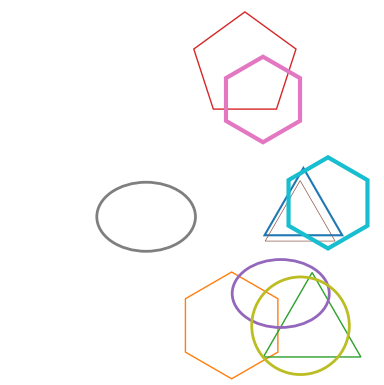[{"shape": "triangle", "thickness": 1.5, "radius": 0.58, "center": [0.788, 0.447]}, {"shape": "hexagon", "thickness": 1, "radius": 0.69, "center": [0.602, 0.155]}, {"shape": "triangle", "thickness": 1, "radius": 0.73, "center": [0.811, 0.146]}, {"shape": "pentagon", "thickness": 1, "radius": 0.7, "center": [0.636, 0.83]}, {"shape": "oval", "thickness": 2, "radius": 0.63, "center": [0.729, 0.238]}, {"shape": "triangle", "thickness": 0.5, "radius": 0.52, "center": [0.78, 0.426]}, {"shape": "hexagon", "thickness": 3, "radius": 0.56, "center": [0.683, 0.742]}, {"shape": "oval", "thickness": 2, "radius": 0.64, "center": [0.38, 0.437]}, {"shape": "circle", "thickness": 2, "radius": 0.63, "center": [0.781, 0.154]}, {"shape": "hexagon", "thickness": 3, "radius": 0.59, "center": [0.852, 0.473]}]